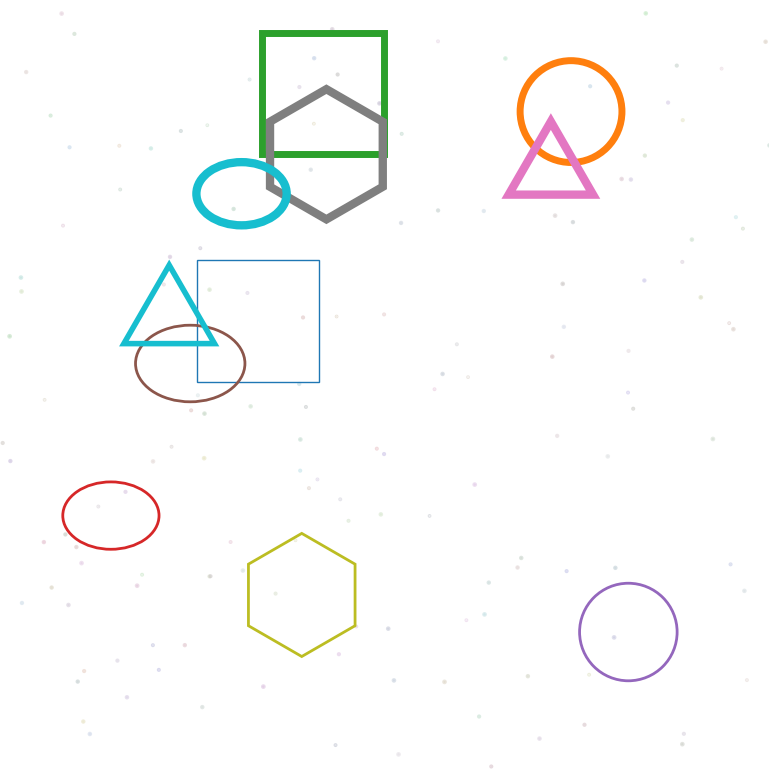[{"shape": "square", "thickness": 0.5, "radius": 0.4, "center": [0.335, 0.583]}, {"shape": "circle", "thickness": 2.5, "radius": 0.33, "center": [0.742, 0.855]}, {"shape": "square", "thickness": 2.5, "radius": 0.39, "center": [0.42, 0.878]}, {"shape": "oval", "thickness": 1, "radius": 0.31, "center": [0.144, 0.33]}, {"shape": "circle", "thickness": 1, "radius": 0.32, "center": [0.816, 0.179]}, {"shape": "oval", "thickness": 1, "radius": 0.36, "center": [0.247, 0.528]}, {"shape": "triangle", "thickness": 3, "radius": 0.32, "center": [0.715, 0.779]}, {"shape": "hexagon", "thickness": 3, "radius": 0.42, "center": [0.424, 0.8]}, {"shape": "hexagon", "thickness": 1, "radius": 0.4, "center": [0.392, 0.227]}, {"shape": "triangle", "thickness": 2, "radius": 0.34, "center": [0.22, 0.588]}, {"shape": "oval", "thickness": 3, "radius": 0.29, "center": [0.314, 0.748]}]